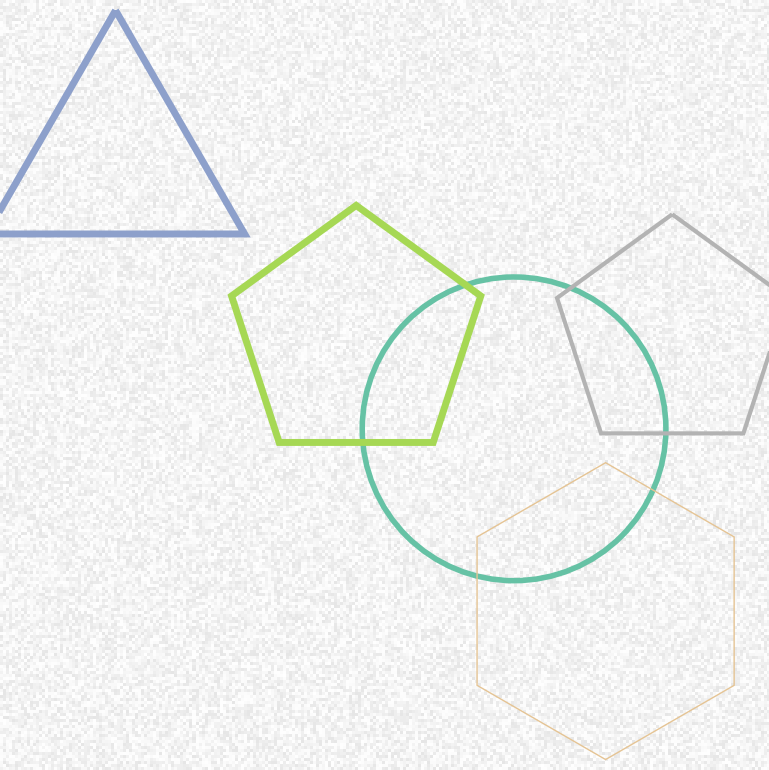[{"shape": "circle", "thickness": 2, "radius": 0.99, "center": [0.668, 0.443]}, {"shape": "triangle", "thickness": 2.5, "radius": 0.97, "center": [0.15, 0.793]}, {"shape": "pentagon", "thickness": 2.5, "radius": 0.85, "center": [0.463, 0.563]}, {"shape": "hexagon", "thickness": 0.5, "radius": 0.96, "center": [0.786, 0.206]}, {"shape": "pentagon", "thickness": 1.5, "radius": 0.79, "center": [0.873, 0.564]}]